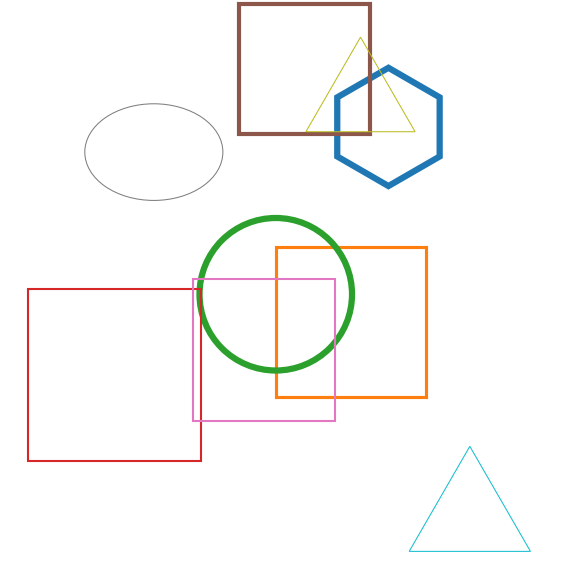[{"shape": "hexagon", "thickness": 3, "radius": 0.51, "center": [0.673, 0.779]}, {"shape": "square", "thickness": 1.5, "radius": 0.65, "center": [0.608, 0.441]}, {"shape": "circle", "thickness": 3, "radius": 0.66, "center": [0.478, 0.49]}, {"shape": "square", "thickness": 1, "radius": 0.75, "center": [0.198, 0.35]}, {"shape": "square", "thickness": 2, "radius": 0.57, "center": [0.528, 0.88]}, {"shape": "square", "thickness": 1, "radius": 0.61, "center": [0.457, 0.393]}, {"shape": "oval", "thickness": 0.5, "radius": 0.6, "center": [0.266, 0.736]}, {"shape": "triangle", "thickness": 0.5, "radius": 0.55, "center": [0.624, 0.826]}, {"shape": "triangle", "thickness": 0.5, "radius": 0.61, "center": [0.814, 0.105]}]